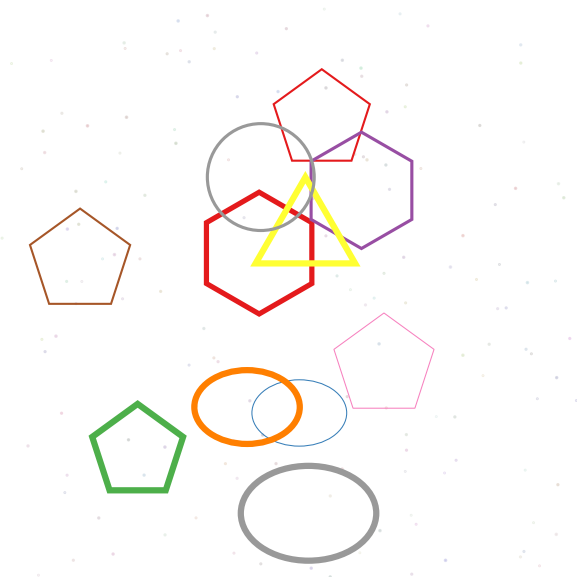[{"shape": "hexagon", "thickness": 2.5, "radius": 0.53, "center": [0.449, 0.561]}, {"shape": "pentagon", "thickness": 1, "radius": 0.44, "center": [0.557, 0.792]}, {"shape": "oval", "thickness": 0.5, "radius": 0.41, "center": [0.518, 0.284]}, {"shape": "pentagon", "thickness": 3, "radius": 0.41, "center": [0.238, 0.217]}, {"shape": "hexagon", "thickness": 1.5, "radius": 0.5, "center": [0.626, 0.67]}, {"shape": "oval", "thickness": 3, "radius": 0.46, "center": [0.428, 0.294]}, {"shape": "triangle", "thickness": 3, "radius": 0.5, "center": [0.529, 0.593]}, {"shape": "pentagon", "thickness": 1, "radius": 0.46, "center": [0.139, 0.547]}, {"shape": "pentagon", "thickness": 0.5, "radius": 0.46, "center": [0.665, 0.366]}, {"shape": "circle", "thickness": 1.5, "radius": 0.46, "center": [0.452, 0.693]}, {"shape": "oval", "thickness": 3, "radius": 0.59, "center": [0.534, 0.11]}]